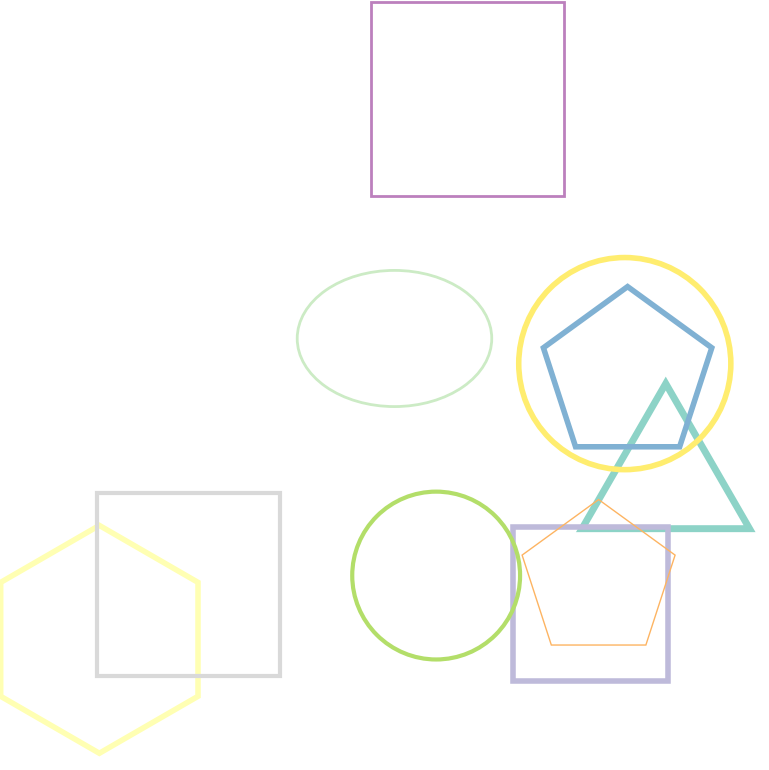[{"shape": "triangle", "thickness": 2.5, "radius": 0.63, "center": [0.865, 0.376]}, {"shape": "hexagon", "thickness": 2, "radius": 0.74, "center": [0.129, 0.17]}, {"shape": "square", "thickness": 2, "radius": 0.5, "center": [0.767, 0.216]}, {"shape": "pentagon", "thickness": 2, "radius": 0.57, "center": [0.815, 0.513]}, {"shape": "pentagon", "thickness": 0.5, "radius": 0.52, "center": [0.777, 0.247]}, {"shape": "circle", "thickness": 1.5, "radius": 0.54, "center": [0.566, 0.253]}, {"shape": "square", "thickness": 1.5, "radius": 0.59, "center": [0.245, 0.241]}, {"shape": "square", "thickness": 1, "radius": 0.63, "center": [0.608, 0.871]}, {"shape": "oval", "thickness": 1, "radius": 0.63, "center": [0.512, 0.56]}, {"shape": "circle", "thickness": 2, "radius": 0.69, "center": [0.811, 0.528]}]